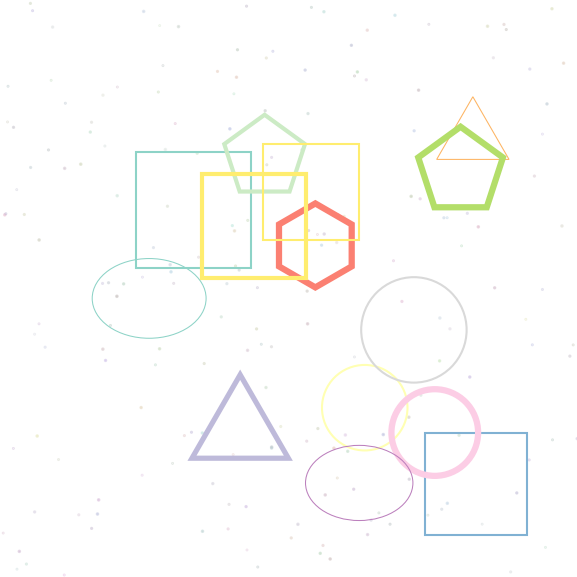[{"shape": "square", "thickness": 1, "radius": 0.5, "center": [0.335, 0.636]}, {"shape": "oval", "thickness": 0.5, "radius": 0.49, "center": [0.258, 0.482]}, {"shape": "circle", "thickness": 1, "radius": 0.37, "center": [0.632, 0.293]}, {"shape": "triangle", "thickness": 2.5, "radius": 0.48, "center": [0.416, 0.254]}, {"shape": "hexagon", "thickness": 3, "radius": 0.36, "center": [0.546, 0.574]}, {"shape": "square", "thickness": 1, "radius": 0.44, "center": [0.824, 0.161]}, {"shape": "triangle", "thickness": 0.5, "radius": 0.36, "center": [0.819, 0.759]}, {"shape": "pentagon", "thickness": 3, "radius": 0.39, "center": [0.798, 0.703]}, {"shape": "circle", "thickness": 3, "radius": 0.38, "center": [0.753, 0.25]}, {"shape": "circle", "thickness": 1, "radius": 0.46, "center": [0.717, 0.428]}, {"shape": "oval", "thickness": 0.5, "radius": 0.46, "center": [0.622, 0.163]}, {"shape": "pentagon", "thickness": 2, "radius": 0.37, "center": [0.458, 0.727]}, {"shape": "square", "thickness": 2, "radius": 0.45, "center": [0.44, 0.608]}, {"shape": "square", "thickness": 1, "radius": 0.42, "center": [0.539, 0.667]}]